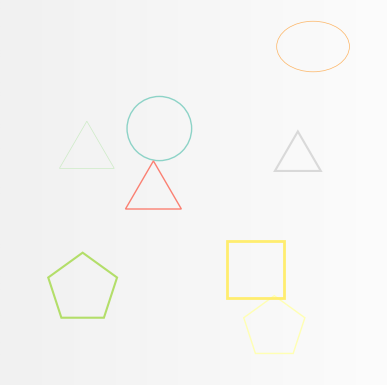[{"shape": "circle", "thickness": 1, "radius": 0.42, "center": [0.411, 0.666]}, {"shape": "pentagon", "thickness": 1, "radius": 0.41, "center": [0.708, 0.149]}, {"shape": "triangle", "thickness": 1, "radius": 0.42, "center": [0.396, 0.499]}, {"shape": "oval", "thickness": 0.5, "radius": 0.47, "center": [0.808, 0.879]}, {"shape": "pentagon", "thickness": 1.5, "radius": 0.47, "center": [0.213, 0.25]}, {"shape": "triangle", "thickness": 1.5, "radius": 0.34, "center": [0.769, 0.59]}, {"shape": "triangle", "thickness": 0.5, "radius": 0.41, "center": [0.224, 0.604]}, {"shape": "square", "thickness": 2, "radius": 0.37, "center": [0.66, 0.301]}]